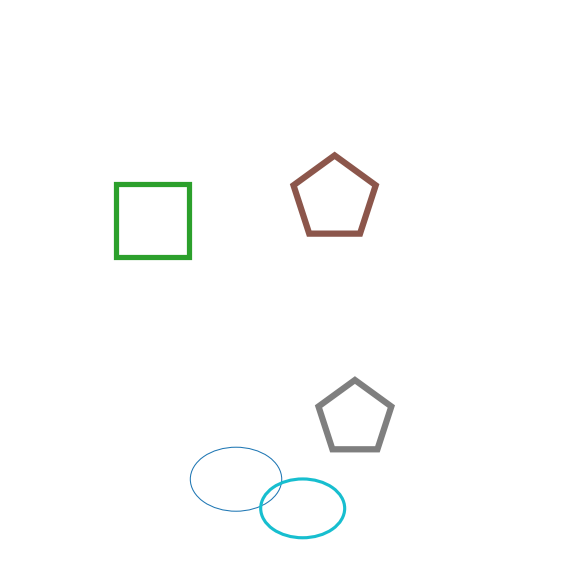[{"shape": "oval", "thickness": 0.5, "radius": 0.4, "center": [0.409, 0.169]}, {"shape": "square", "thickness": 2.5, "radius": 0.32, "center": [0.264, 0.617]}, {"shape": "pentagon", "thickness": 3, "radius": 0.37, "center": [0.579, 0.655]}, {"shape": "pentagon", "thickness": 3, "radius": 0.33, "center": [0.615, 0.275]}, {"shape": "oval", "thickness": 1.5, "radius": 0.36, "center": [0.524, 0.119]}]